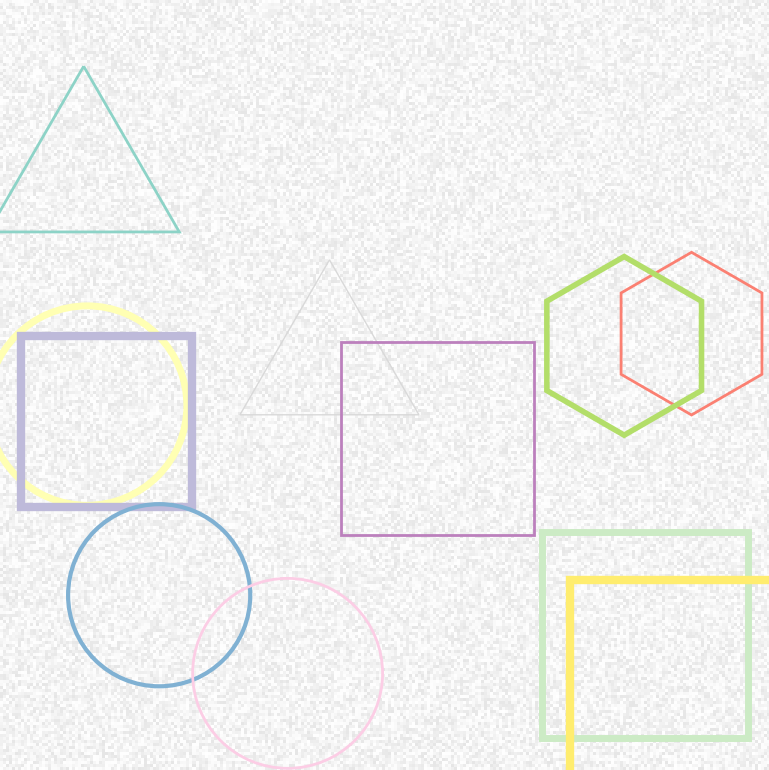[{"shape": "triangle", "thickness": 1, "radius": 0.72, "center": [0.109, 0.77]}, {"shape": "circle", "thickness": 2.5, "radius": 0.65, "center": [0.113, 0.473]}, {"shape": "square", "thickness": 3, "radius": 0.55, "center": [0.138, 0.453]}, {"shape": "hexagon", "thickness": 1, "radius": 0.53, "center": [0.898, 0.567]}, {"shape": "circle", "thickness": 1.5, "radius": 0.59, "center": [0.207, 0.227]}, {"shape": "hexagon", "thickness": 2, "radius": 0.58, "center": [0.811, 0.551]}, {"shape": "circle", "thickness": 1, "radius": 0.62, "center": [0.374, 0.126]}, {"shape": "triangle", "thickness": 0.5, "radius": 0.67, "center": [0.428, 0.528]}, {"shape": "square", "thickness": 1, "radius": 0.63, "center": [0.568, 0.431]}, {"shape": "square", "thickness": 2.5, "radius": 0.67, "center": [0.838, 0.176]}, {"shape": "square", "thickness": 3, "radius": 0.69, "center": [0.877, 0.11]}]